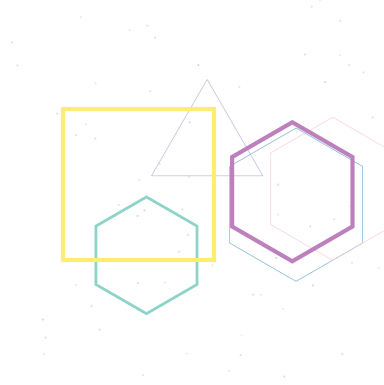[{"shape": "hexagon", "thickness": 2, "radius": 0.76, "center": [0.38, 0.337]}, {"shape": "triangle", "thickness": 0.5, "radius": 0.83, "center": [0.538, 0.627]}, {"shape": "hexagon", "thickness": 0.5, "radius": 1.0, "center": [0.769, 0.468]}, {"shape": "hexagon", "thickness": 0.5, "radius": 0.93, "center": [0.864, 0.51]}, {"shape": "hexagon", "thickness": 3, "radius": 0.9, "center": [0.759, 0.502]}, {"shape": "square", "thickness": 3, "radius": 0.98, "center": [0.36, 0.521]}]